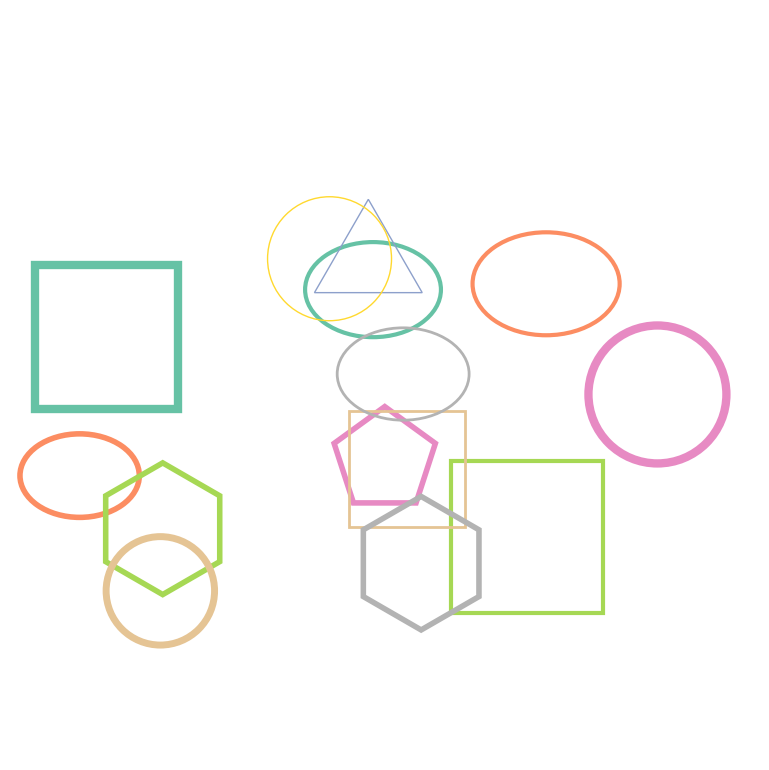[{"shape": "square", "thickness": 3, "radius": 0.47, "center": [0.139, 0.562]}, {"shape": "oval", "thickness": 1.5, "radius": 0.44, "center": [0.484, 0.624]}, {"shape": "oval", "thickness": 2, "radius": 0.39, "center": [0.103, 0.382]}, {"shape": "oval", "thickness": 1.5, "radius": 0.48, "center": [0.709, 0.631]}, {"shape": "triangle", "thickness": 0.5, "radius": 0.4, "center": [0.478, 0.66]}, {"shape": "pentagon", "thickness": 2, "radius": 0.35, "center": [0.5, 0.403]}, {"shape": "circle", "thickness": 3, "radius": 0.45, "center": [0.854, 0.488]}, {"shape": "hexagon", "thickness": 2, "radius": 0.43, "center": [0.211, 0.313]}, {"shape": "square", "thickness": 1.5, "radius": 0.49, "center": [0.685, 0.302]}, {"shape": "circle", "thickness": 0.5, "radius": 0.4, "center": [0.428, 0.664]}, {"shape": "square", "thickness": 1, "radius": 0.38, "center": [0.529, 0.391]}, {"shape": "circle", "thickness": 2.5, "radius": 0.35, "center": [0.208, 0.233]}, {"shape": "oval", "thickness": 1, "radius": 0.43, "center": [0.524, 0.514]}, {"shape": "hexagon", "thickness": 2, "radius": 0.43, "center": [0.547, 0.269]}]